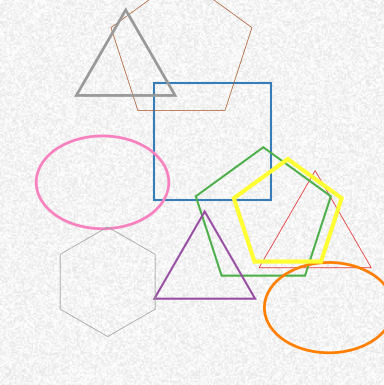[{"shape": "triangle", "thickness": 0.5, "radius": 0.84, "center": [0.819, 0.389]}, {"shape": "square", "thickness": 1.5, "radius": 0.76, "center": [0.551, 0.632]}, {"shape": "pentagon", "thickness": 1.5, "radius": 0.92, "center": [0.684, 0.433]}, {"shape": "triangle", "thickness": 1.5, "radius": 0.75, "center": [0.532, 0.3]}, {"shape": "oval", "thickness": 2, "radius": 0.84, "center": [0.854, 0.201]}, {"shape": "pentagon", "thickness": 3, "radius": 0.74, "center": [0.747, 0.44]}, {"shape": "pentagon", "thickness": 0.5, "radius": 0.96, "center": [0.471, 0.869]}, {"shape": "oval", "thickness": 2, "radius": 0.86, "center": [0.266, 0.526]}, {"shape": "hexagon", "thickness": 0.5, "radius": 0.71, "center": [0.28, 0.268]}, {"shape": "triangle", "thickness": 2, "radius": 0.74, "center": [0.327, 0.826]}]